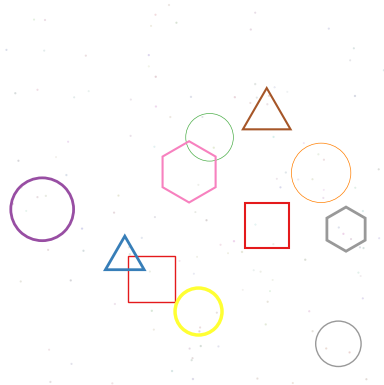[{"shape": "square", "thickness": 1, "radius": 0.3, "center": [0.394, 0.276]}, {"shape": "square", "thickness": 1.5, "radius": 0.29, "center": [0.694, 0.414]}, {"shape": "triangle", "thickness": 2, "radius": 0.29, "center": [0.324, 0.329]}, {"shape": "circle", "thickness": 0.5, "radius": 0.31, "center": [0.544, 0.643]}, {"shape": "circle", "thickness": 2, "radius": 0.41, "center": [0.11, 0.456]}, {"shape": "circle", "thickness": 0.5, "radius": 0.39, "center": [0.834, 0.551]}, {"shape": "circle", "thickness": 2.5, "radius": 0.3, "center": [0.516, 0.191]}, {"shape": "triangle", "thickness": 1.5, "radius": 0.36, "center": [0.693, 0.7]}, {"shape": "hexagon", "thickness": 1.5, "radius": 0.4, "center": [0.491, 0.554]}, {"shape": "circle", "thickness": 1, "radius": 0.29, "center": [0.879, 0.107]}, {"shape": "hexagon", "thickness": 2, "radius": 0.29, "center": [0.899, 0.405]}]